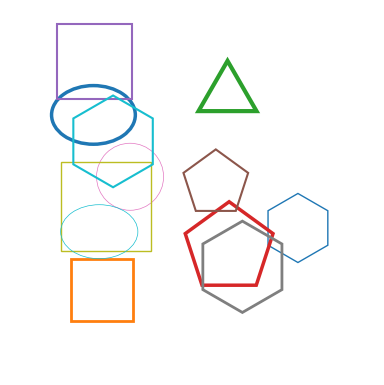[{"shape": "oval", "thickness": 2.5, "radius": 0.54, "center": [0.243, 0.702]}, {"shape": "hexagon", "thickness": 1, "radius": 0.45, "center": [0.774, 0.408]}, {"shape": "square", "thickness": 2, "radius": 0.4, "center": [0.266, 0.247]}, {"shape": "triangle", "thickness": 3, "radius": 0.44, "center": [0.591, 0.755]}, {"shape": "pentagon", "thickness": 2.5, "radius": 0.6, "center": [0.595, 0.356]}, {"shape": "square", "thickness": 1.5, "radius": 0.49, "center": [0.246, 0.84]}, {"shape": "pentagon", "thickness": 1.5, "radius": 0.44, "center": [0.561, 0.524]}, {"shape": "circle", "thickness": 0.5, "radius": 0.44, "center": [0.338, 0.541]}, {"shape": "hexagon", "thickness": 2, "radius": 0.59, "center": [0.63, 0.307]}, {"shape": "square", "thickness": 1, "radius": 0.58, "center": [0.276, 0.463]}, {"shape": "hexagon", "thickness": 1.5, "radius": 0.6, "center": [0.294, 0.633]}, {"shape": "oval", "thickness": 0.5, "radius": 0.5, "center": [0.258, 0.398]}]